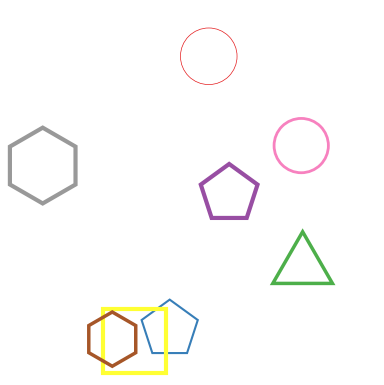[{"shape": "circle", "thickness": 0.5, "radius": 0.37, "center": [0.542, 0.854]}, {"shape": "pentagon", "thickness": 1.5, "radius": 0.38, "center": [0.441, 0.145]}, {"shape": "triangle", "thickness": 2.5, "radius": 0.45, "center": [0.786, 0.309]}, {"shape": "pentagon", "thickness": 3, "radius": 0.39, "center": [0.595, 0.497]}, {"shape": "square", "thickness": 3, "radius": 0.41, "center": [0.35, 0.114]}, {"shape": "hexagon", "thickness": 2.5, "radius": 0.35, "center": [0.292, 0.119]}, {"shape": "circle", "thickness": 2, "radius": 0.35, "center": [0.782, 0.622]}, {"shape": "hexagon", "thickness": 3, "radius": 0.49, "center": [0.111, 0.57]}]